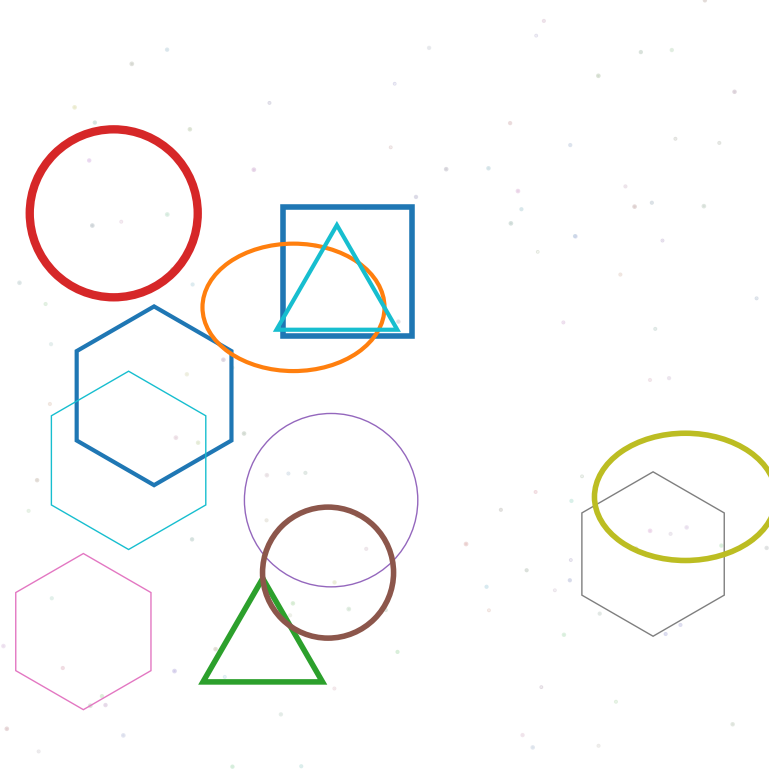[{"shape": "hexagon", "thickness": 1.5, "radius": 0.58, "center": [0.2, 0.486]}, {"shape": "square", "thickness": 2, "radius": 0.42, "center": [0.451, 0.647]}, {"shape": "oval", "thickness": 1.5, "radius": 0.59, "center": [0.381, 0.601]}, {"shape": "triangle", "thickness": 2, "radius": 0.45, "center": [0.341, 0.159]}, {"shape": "circle", "thickness": 3, "radius": 0.55, "center": [0.148, 0.723]}, {"shape": "circle", "thickness": 0.5, "radius": 0.56, "center": [0.43, 0.35]}, {"shape": "circle", "thickness": 2, "radius": 0.43, "center": [0.426, 0.256]}, {"shape": "hexagon", "thickness": 0.5, "radius": 0.51, "center": [0.108, 0.18]}, {"shape": "hexagon", "thickness": 0.5, "radius": 0.53, "center": [0.848, 0.28]}, {"shape": "oval", "thickness": 2, "radius": 0.59, "center": [0.89, 0.355]}, {"shape": "triangle", "thickness": 1.5, "radius": 0.45, "center": [0.438, 0.617]}, {"shape": "hexagon", "thickness": 0.5, "radius": 0.58, "center": [0.167, 0.402]}]